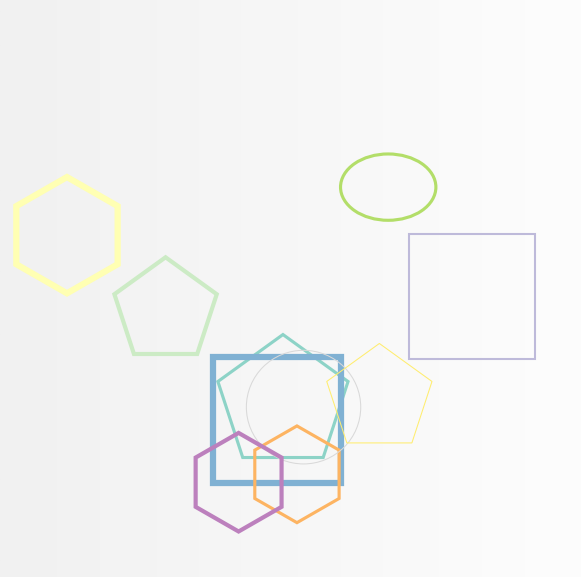[{"shape": "pentagon", "thickness": 1.5, "radius": 0.59, "center": [0.487, 0.302]}, {"shape": "hexagon", "thickness": 3, "radius": 0.5, "center": [0.115, 0.592]}, {"shape": "square", "thickness": 1, "radius": 0.54, "center": [0.812, 0.485]}, {"shape": "square", "thickness": 3, "radius": 0.55, "center": [0.477, 0.272]}, {"shape": "hexagon", "thickness": 1.5, "radius": 0.42, "center": [0.511, 0.178]}, {"shape": "oval", "thickness": 1.5, "radius": 0.41, "center": [0.668, 0.675]}, {"shape": "circle", "thickness": 0.5, "radius": 0.49, "center": [0.522, 0.294]}, {"shape": "hexagon", "thickness": 2, "radius": 0.43, "center": [0.41, 0.164]}, {"shape": "pentagon", "thickness": 2, "radius": 0.46, "center": [0.285, 0.461]}, {"shape": "pentagon", "thickness": 0.5, "radius": 0.48, "center": [0.653, 0.309]}]